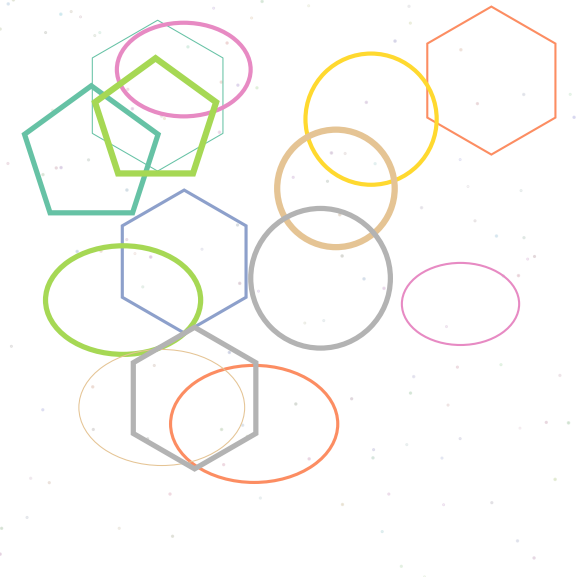[{"shape": "hexagon", "thickness": 0.5, "radius": 0.65, "center": [0.273, 0.834]}, {"shape": "pentagon", "thickness": 2.5, "radius": 0.61, "center": [0.158, 0.729]}, {"shape": "hexagon", "thickness": 1, "radius": 0.64, "center": [0.851, 0.86]}, {"shape": "oval", "thickness": 1.5, "radius": 0.72, "center": [0.44, 0.265]}, {"shape": "hexagon", "thickness": 1.5, "radius": 0.62, "center": [0.319, 0.546]}, {"shape": "oval", "thickness": 2, "radius": 0.58, "center": [0.318, 0.879]}, {"shape": "oval", "thickness": 1, "radius": 0.51, "center": [0.797, 0.473]}, {"shape": "pentagon", "thickness": 3, "radius": 0.55, "center": [0.269, 0.788]}, {"shape": "oval", "thickness": 2.5, "radius": 0.67, "center": [0.213, 0.48]}, {"shape": "circle", "thickness": 2, "radius": 0.57, "center": [0.643, 0.793]}, {"shape": "oval", "thickness": 0.5, "radius": 0.72, "center": [0.28, 0.294]}, {"shape": "circle", "thickness": 3, "radius": 0.51, "center": [0.582, 0.673]}, {"shape": "hexagon", "thickness": 2.5, "radius": 0.61, "center": [0.337, 0.31]}, {"shape": "circle", "thickness": 2.5, "radius": 0.6, "center": [0.555, 0.517]}]